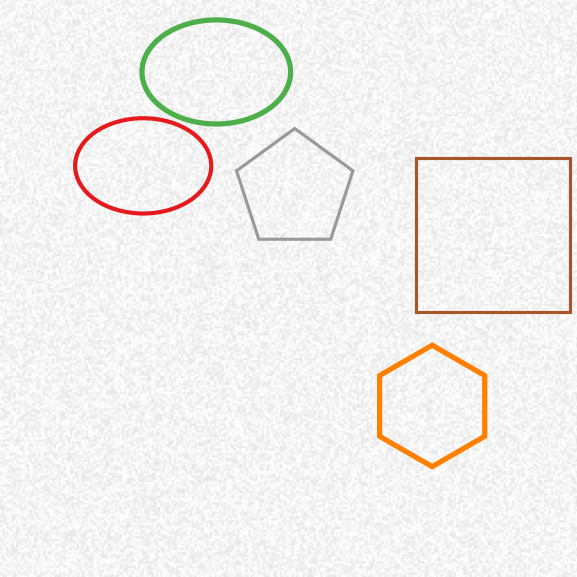[{"shape": "oval", "thickness": 2, "radius": 0.59, "center": [0.248, 0.712]}, {"shape": "oval", "thickness": 2.5, "radius": 0.64, "center": [0.375, 0.875]}, {"shape": "hexagon", "thickness": 2.5, "radius": 0.53, "center": [0.748, 0.296]}, {"shape": "square", "thickness": 1.5, "radius": 0.67, "center": [0.854, 0.592]}, {"shape": "pentagon", "thickness": 1.5, "radius": 0.53, "center": [0.51, 0.671]}]